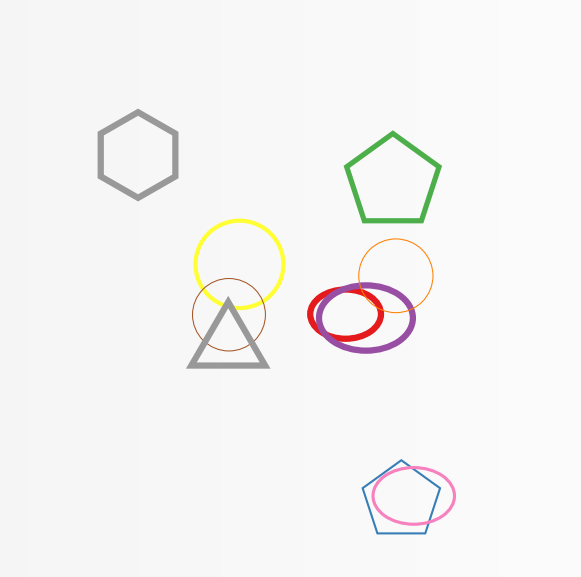[{"shape": "oval", "thickness": 3, "radius": 0.3, "center": [0.595, 0.455]}, {"shape": "pentagon", "thickness": 1, "radius": 0.35, "center": [0.69, 0.132]}, {"shape": "pentagon", "thickness": 2.5, "radius": 0.42, "center": [0.676, 0.684]}, {"shape": "oval", "thickness": 3, "radius": 0.4, "center": [0.63, 0.448]}, {"shape": "circle", "thickness": 0.5, "radius": 0.32, "center": [0.681, 0.522]}, {"shape": "circle", "thickness": 2, "radius": 0.38, "center": [0.412, 0.541]}, {"shape": "circle", "thickness": 0.5, "radius": 0.31, "center": [0.394, 0.454]}, {"shape": "oval", "thickness": 1.5, "radius": 0.35, "center": [0.712, 0.14]}, {"shape": "triangle", "thickness": 3, "radius": 0.37, "center": [0.393, 0.403]}, {"shape": "hexagon", "thickness": 3, "radius": 0.37, "center": [0.238, 0.731]}]